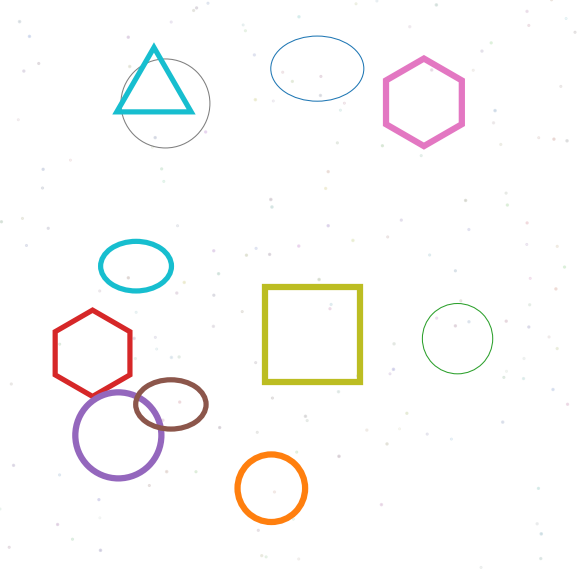[{"shape": "oval", "thickness": 0.5, "radius": 0.4, "center": [0.549, 0.88]}, {"shape": "circle", "thickness": 3, "radius": 0.29, "center": [0.47, 0.154]}, {"shape": "circle", "thickness": 0.5, "radius": 0.3, "center": [0.792, 0.413]}, {"shape": "hexagon", "thickness": 2.5, "radius": 0.37, "center": [0.16, 0.387]}, {"shape": "circle", "thickness": 3, "radius": 0.37, "center": [0.205, 0.245]}, {"shape": "oval", "thickness": 2.5, "radius": 0.3, "center": [0.296, 0.299]}, {"shape": "hexagon", "thickness": 3, "radius": 0.38, "center": [0.734, 0.822]}, {"shape": "circle", "thickness": 0.5, "radius": 0.39, "center": [0.286, 0.82]}, {"shape": "square", "thickness": 3, "radius": 0.41, "center": [0.541, 0.42]}, {"shape": "triangle", "thickness": 2.5, "radius": 0.37, "center": [0.267, 0.843]}, {"shape": "oval", "thickness": 2.5, "radius": 0.31, "center": [0.236, 0.538]}]